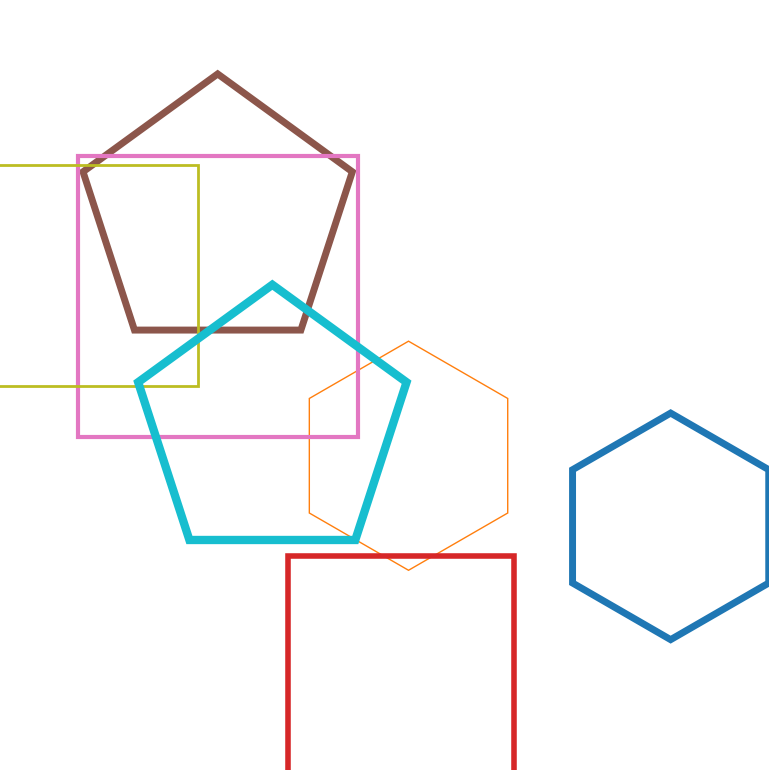[{"shape": "hexagon", "thickness": 2.5, "radius": 0.74, "center": [0.871, 0.316]}, {"shape": "hexagon", "thickness": 0.5, "radius": 0.74, "center": [0.531, 0.408]}, {"shape": "square", "thickness": 2, "radius": 0.74, "center": [0.521, 0.131]}, {"shape": "pentagon", "thickness": 2.5, "radius": 0.92, "center": [0.283, 0.72]}, {"shape": "square", "thickness": 1.5, "radius": 0.91, "center": [0.283, 0.615]}, {"shape": "square", "thickness": 1, "radius": 0.72, "center": [0.114, 0.642]}, {"shape": "pentagon", "thickness": 3, "radius": 0.92, "center": [0.354, 0.447]}]